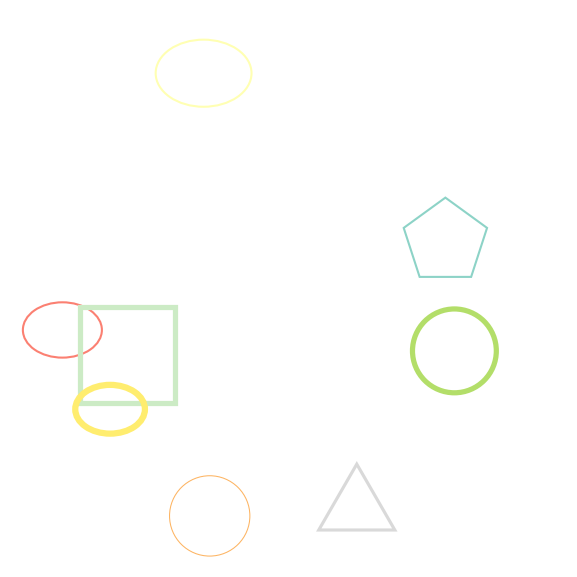[{"shape": "pentagon", "thickness": 1, "radius": 0.38, "center": [0.771, 0.581]}, {"shape": "oval", "thickness": 1, "radius": 0.41, "center": [0.353, 0.872]}, {"shape": "oval", "thickness": 1, "radius": 0.34, "center": [0.108, 0.428]}, {"shape": "circle", "thickness": 0.5, "radius": 0.35, "center": [0.363, 0.106]}, {"shape": "circle", "thickness": 2.5, "radius": 0.36, "center": [0.787, 0.392]}, {"shape": "triangle", "thickness": 1.5, "radius": 0.38, "center": [0.618, 0.119]}, {"shape": "square", "thickness": 2.5, "radius": 0.41, "center": [0.221, 0.384]}, {"shape": "oval", "thickness": 3, "radius": 0.3, "center": [0.191, 0.29]}]